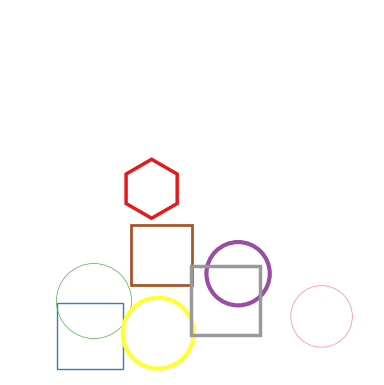[{"shape": "hexagon", "thickness": 2.5, "radius": 0.38, "center": [0.394, 0.51]}, {"shape": "square", "thickness": 1, "radius": 0.43, "center": [0.235, 0.127]}, {"shape": "circle", "thickness": 0.5, "radius": 0.49, "center": [0.244, 0.218]}, {"shape": "circle", "thickness": 3, "radius": 0.41, "center": [0.618, 0.289]}, {"shape": "circle", "thickness": 3, "radius": 0.46, "center": [0.411, 0.135]}, {"shape": "square", "thickness": 2, "radius": 0.39, "center": [0.419, 0.338]}, {"shape": "circle", "thickness": 0.5, "radius": 0.4, "center": [0.835, 0.178]}, {"shape": "square", "thickness": 2.5, "radius": 0.45, "center": [0.585, 0.219]}]